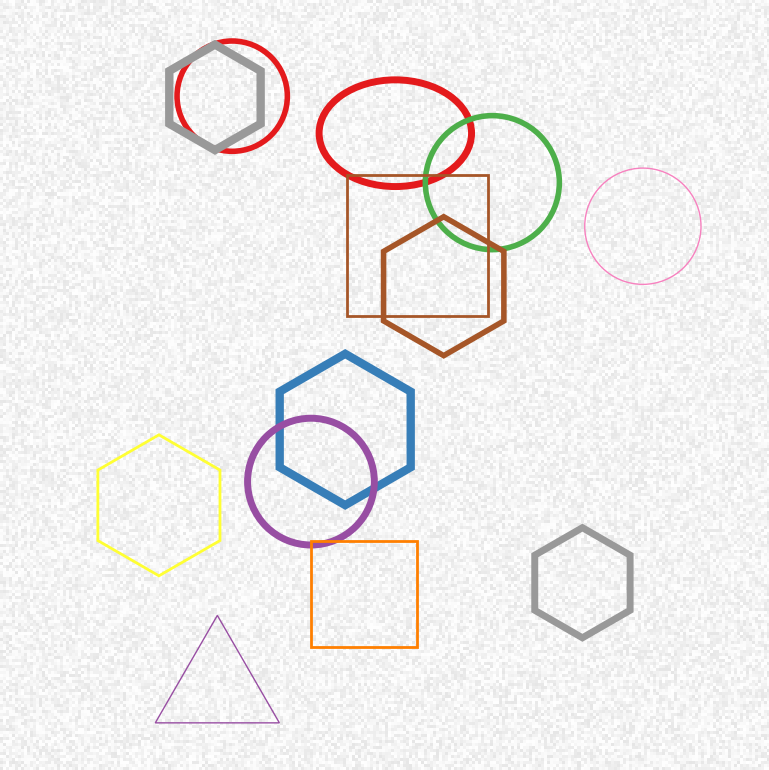[{"shape": "oval", "thickness": 2.5, "radius": 0.49, "center": [0.513, 0.827]}, {"shape": "circle", "thickness": 2, "radius": 0.36, "center": [0.302, 0.875]}, {"shape": "hexagon", "thickness": 3, "radius": 0.49, "center": [0.448, 0.442]}, {"shape": "circle", "thickness": 2, "radius": 0.44, "center": [0.639, 0.763]}, {"shape": "circle", "thickness": 2.5, "radius": 0.41, "center": [0.404, 0.375]}, {"shape": "triangle", "thickness": 0.5, "radius": 0.47, "center": [0.282, 0.108]}, {"shape": "square", "thickness": 1, "radius": 0.34, "center": [0.473, 0.229]}, {"shape": "hexagon", "thickness": 1, "radius": 0.46, "center": [0.206, 0.344]}, {"shape": "hexagon", "thickness": 2, "radius": 0.45, "center": [0.576, 0.628]}, {"shape": "square", "thickness": 1, "radius": 0.46, "center": [0.542, 0.681]}, {"shape": "circle", "thickness": 0.5, "radius": 0.38, "center": [0.835, 0.706]}, {"shape": "hexagon", "thickness": 2.5, "radius": 0.36, "center": [0.756, 0.243]}, {"shape": "hexagon", "thickness": 3, "radius": 0.34, "center": [0.279, 0.874]}]